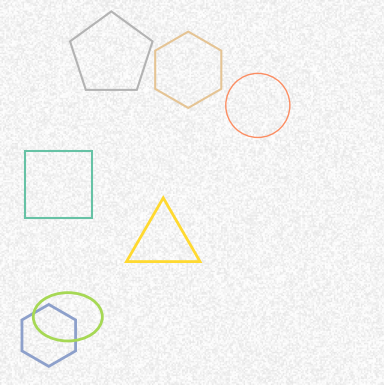[{"shape": "square", "thickness": 1.5, "radius": 0.43, "center": [0.152, 0.521]}, {"shape": "circle", "thickness": 1, "radius": 0.42, "center": [0.67, 0.726]}, {"shape": "hexagon", "thickness": 2, "radius": 0.4, "center": [0.127, 0.129]}, {"shape": "oval", "thickness": 2, "radius": 0.45, "center": [0.176, 0.177]}, {"shape": "triangle", "thickness": 2, "radius": 0.55, "center": [0.424, 0.376]}, {"shape": "hexagon", "thickness": 1.5, "radius": 0.5, "center": [0.489, 0.819]}, {"shape": "pentagon", "thickness": 1.5, "radius": 0.56, "center": [0.289, 0.858]}]